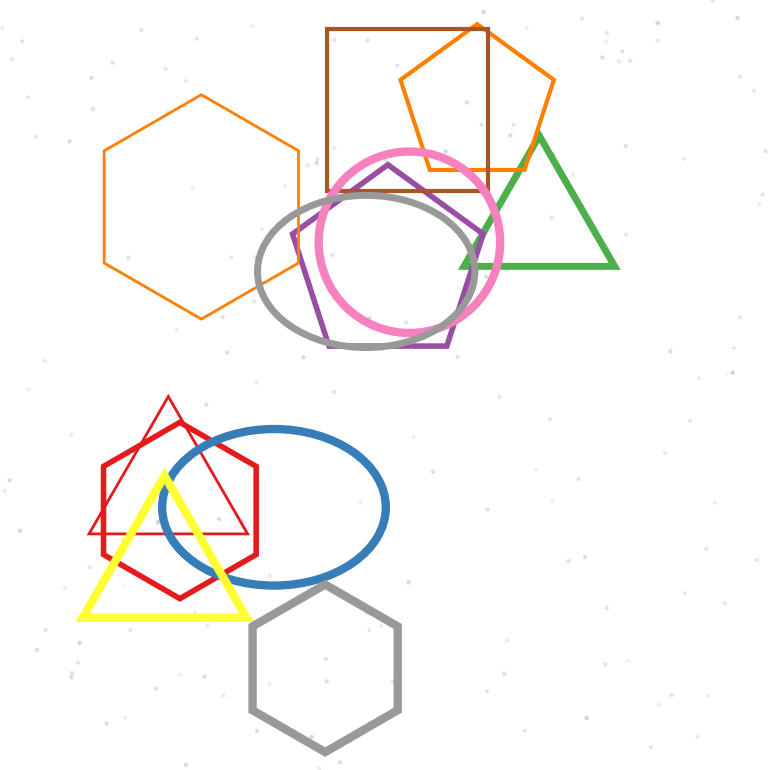[{"shape": "triangle", "thickness": 1, "radius": 0.59, "center": [0.219, 0.366]}, {"shape": "hexagon", "thickness": 2, "radius": 0.57, "center": [0.234, 0.337]}, {"shape": "oval", "thickness": 3, "radius": 0.73, "center": [0.356, 0.341]}, {"shape": "triangle", "thickness": 2.5, "radius": 0.57, "center": [0.7, 0.711]}, {"shape": "pentagon", "thickness": 2, "radius": 0.65, "center": [0.504, 0.656]}, {"shape": "pentagon", "thickness": 1.5, "radius": 0.52, "center": [0.62, 0.864]}, {"shape": "hexagon", "thickness": 1, "radius": 0.73, "center": [0.261, 0.731]}, {"shape": "triangle", "thickness": 3, "radius": 0.61, "center": [0.214, 0.259]}, {"shape": "square", "thickness": 1.5, "radius": 0.52, "center": [0.529, 0.857]}, {"shape": "circle", "thickness": 3, "radius": 0.59, "center": [0.532, 0.685]}, {"shape": "hexagon", "thickness": 3, "radius": 0.54, "center": [0.422, 0.132]}, {"shape": "oval", "thickness": 2.5, "radius": 0.71, "center": [0.476, 0.647]}]